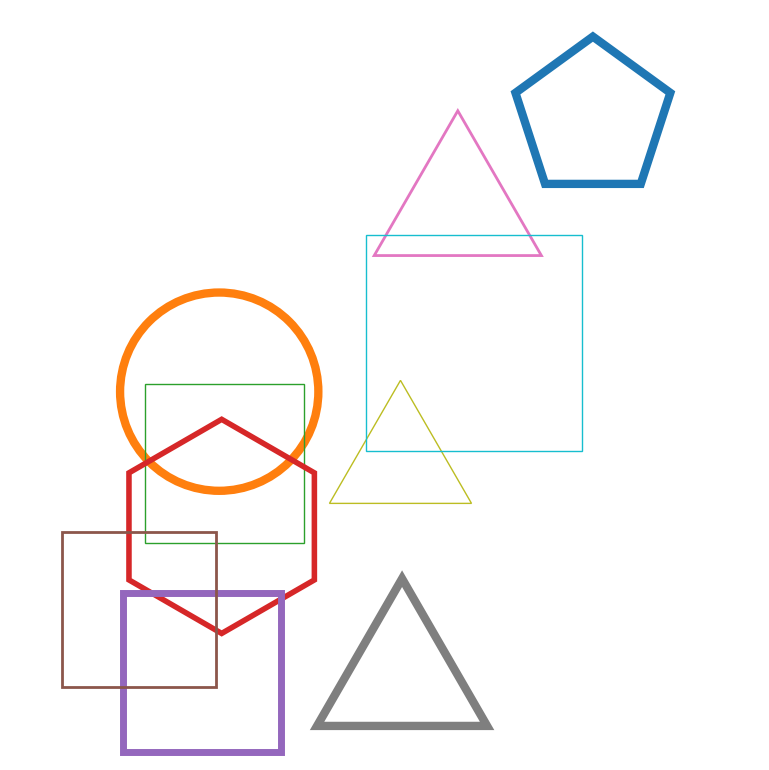[{"shape": "pentagon", "thickness": 3, "radius": 0.53, "center": [0.77, 0.847]}, {"shape": "circle", "thickness": 3, "radius": 0.64, "center": [0.285, 0.491]}, {"shape": "square", "thickness": 0.5, "radius": 0.52, "center": [0.292, 0.398]}, {"shape": "hexagon", "thickness": 2, "radius": 0.7, "center": [0.288, 0.316]}, {"shape": "square", "thickness": 2.5, "radius": 0.51, "center": [0.262, 0.127]}, {"shape": "square", "thickness": 1, "radius": 0.5, "center": [0.18, 0.208]}, {"shape": "triangle", "thickness": 1, "radius": 0.63, "center": [0.595, 0.731]}, {"shape": "triangle", "thickness": 3, "radius": 0.64, "center": [0.522, 0.121]}, {"shape": "triangle", "thickness": 0.5, "radius": 0.53, "center": [0.52, 0.4]}, {"shape": "square", "thickness": 0.5, "radius": 0.7, "center": [0.615, 0.554]}]